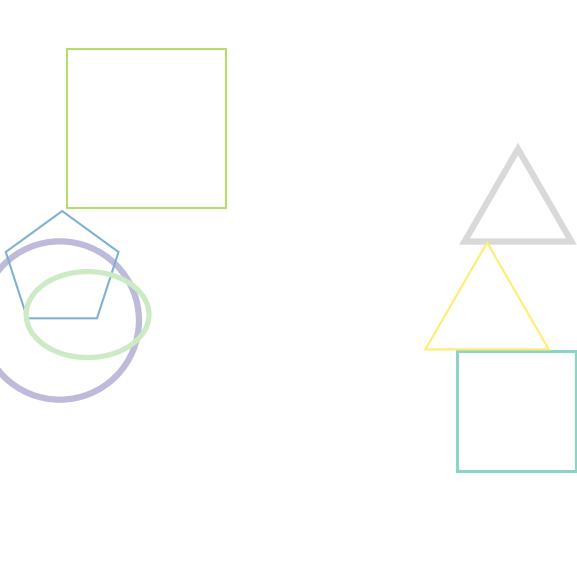[{"shape": "square", "thickness": 1.5, "radius": 0.52, "center": [0.894, 0.288]}, {"shape": "circle", "thickness": 3, "radius": 0.69, "center": [0.104, 0.444]}, {"shape": "pentagon", "thickness": 1, "radius": 0.51, "center": [0.108, 0.531]}, {"shape": "square", "thickness": 1, "radius": 0.69, "center": [0.254, 0.776]}, {"shape": "triangle", "thickness": 3, "radius": 0.53, "center": [0.897, 0.634]}, {"shape": "oval", "thickness": 2.5, "radius": 0.53, "center": [0.152, 0.454]}, {"shape": "triangle", "thickness": 1, "radius": 0.62, "center": [0.843, 0.456]}]